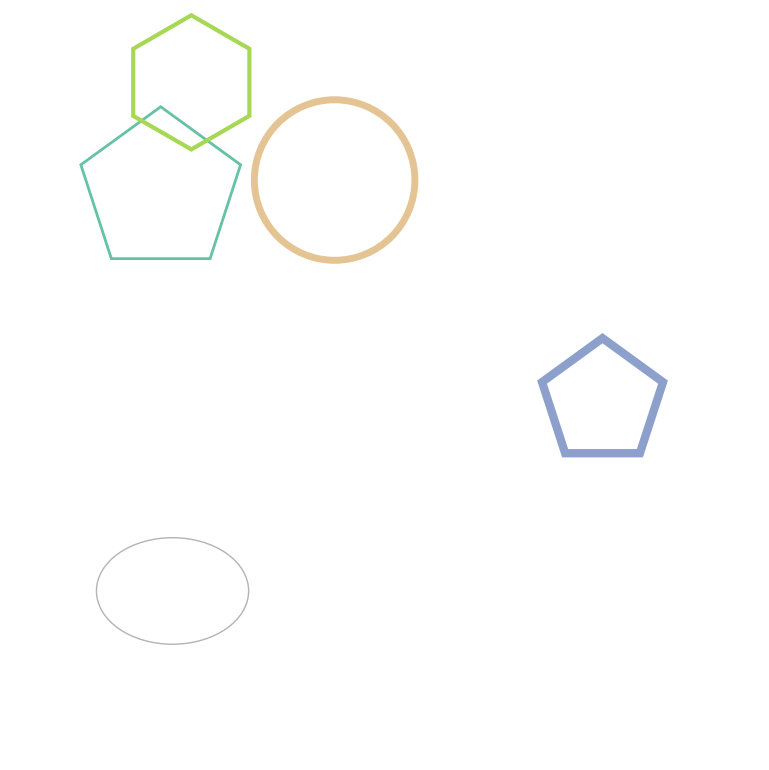[{"shape": "pentagon", "thickness": 1, "radius": 0.55, "center": [0.209, 0.752]}, {"shape": "pentagon", "thickness": 3, "radius": 0.41, "center": [0.782, 0.478]}, {"shape": "hexagon", "thickness": 1.5, "radius": 0.44, "center": [0.248, 0.893]}, {"shape": "circle", "thickness": 2.5, "radius": 0.52, "center": [0.435, 0.766]}, {"shape": "oval", "thickness": 0.5, "radius": 0.49, "center": [0.224, 0.233]}]